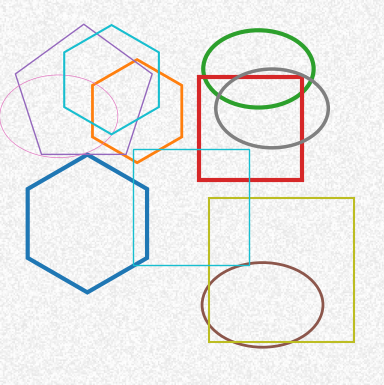[{"shape": "hexagon", "thickness": 3, "radius": 0.9, "center": [0.227, 0.42]}, {"shape": "hexagon", "thickness": 2, "radius": 0.67, "center": [0.356, 0.711]}, {"shape": "oval", "thickness": 3, "radius": 0.72, "center": [0.671, 0.821]}, {"shape": "square", "thickness": 3, "radius": 0.67, "center": [0.651, 0.666]}, {"shape": "pentagon", "thickness": 1, "radius": 0.93, "center": [0.218, 0.75]}, {"shape": "oval", "thickness": 2, "radius": 0.78, "center": [0.682, 0.208]}, {"shape": "oval", "thickness": 0.5, "radius": 0.77, "center": [0.153, 0.698]}, {"shape": "oval", "thickness": 2.5, "radius": 0.73, "center": [0.707, 0.718]}, {"shape": "square", "thickness": 1.5, "radius": 0.94, "center": [0.73, 0.298]}, {"shape": "square", "thickness": 1, "radius": 0.75, "center": [0.497, 0.463]}, {"shape": "hexagon", "thickness": 1.5, "radius": 0.71, "center": [0.29, 0.793]}]